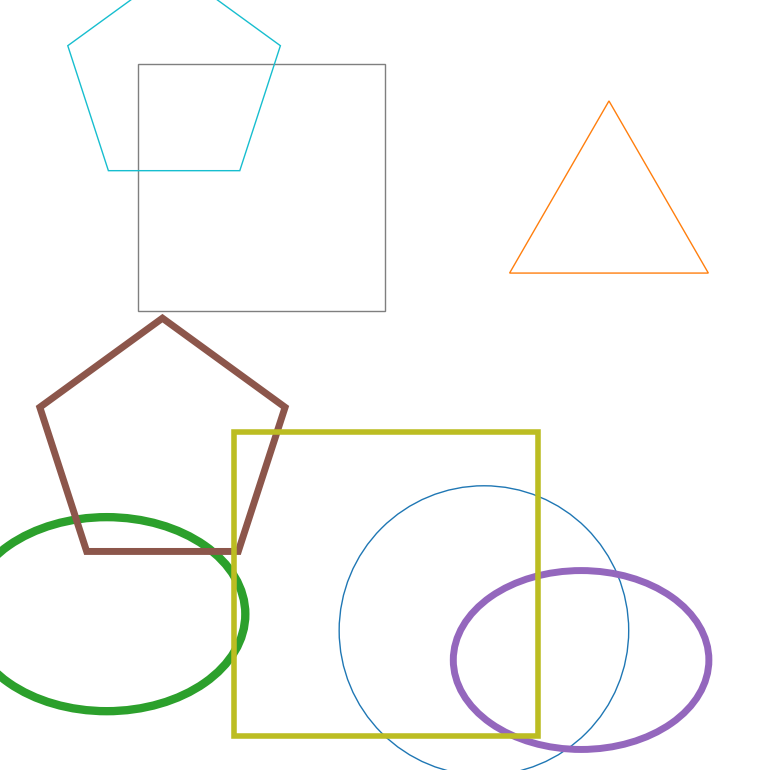[{"shape": "circle", "thickness": 0.5, "radius": 0.94, "center": [0.628, 0.181]}, {"shape": "triangle", "thickness": 0.5, "radius": 0.75, "center": [0.791, 0.72]}, {"shape": "oval", "thickness": 3, "radius": 0.9, "center": [0.139, 0.202]}, {"shape": "oval", "thickness": 2.5, "radius": 0.83, "center": [0.755, 0.143]}, {"shape": "pentagon", "thickness": 2.5, "radius": 0.84, "center": [0.211, 0.419]}, {"shape": "square", "thickness": 0.5, "radius": 0.8, "center": [0.339, 0.757]}, {"shape": "square", "thickness": 2, "radius": 0.99, "center": [0.501, 0.241]}, {"shape": "pentagon", "thickness": 0.5, "radius": 0.73, "center": [0.226, 0.896]}]